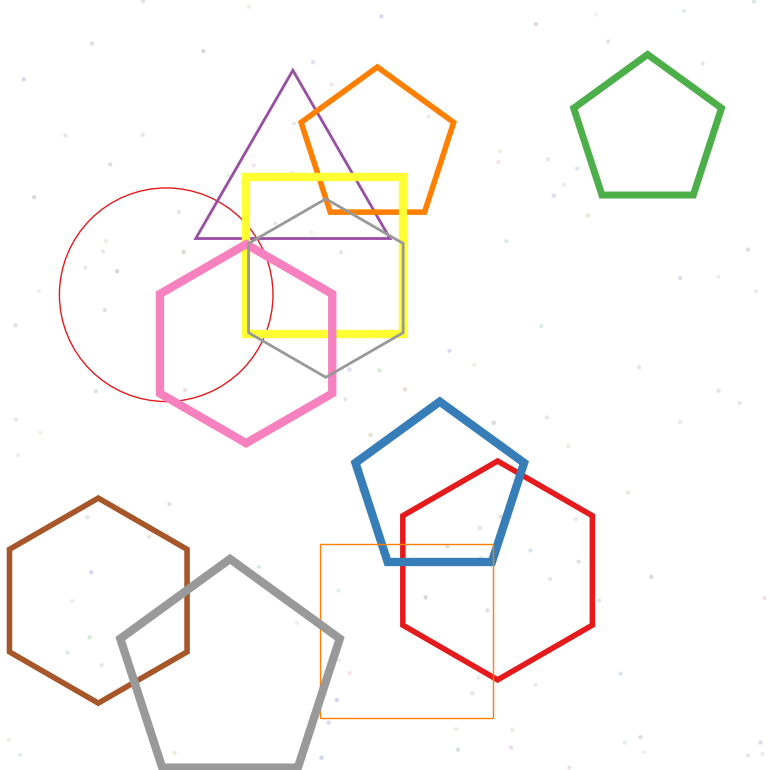[{"shape": "hexagon", "thickness": 2, "radius": 0.71, "center": [0.646, 0.259]}, {"shape": "circle", "thickness": 0.5, "radius": 0.69, "center": [0.216, 0.617]}, {"shape": "pentagon", "thickness": 3, "radius": 0.58, "center": [0.571, 0.363]}, {"shape": "pentagon", "thickness": 2.5, "radius": 0.5, "center": [0.841, 0.828]}, {"shape": "triangle", "thickness": 1, "radius": 0.73, "center": [0.38, 0.763]}, {"shape": "square", "thickness": 0.5, "radius": 0.56, "center": [0.528, 0.181]}, {"shape": "pentagon", "thickness": 2, "radius": 0.52, "center": [0.49, 0.809]}, {"shape": "square", "thickness": 3, "radius": 0.51, "center": [0.422, 0.668]}, {"shape": "hexagon", "thickness": 2, "radius": 0.67, "center": [0.128, 0.22]}, {"shape": "hexagon", "thickness": 3, "radius": 0.65, "center": [0.32, 0.554]}, {"shape": "hexagon", "thickness": 1, "radius": 0.58, "center": [0.423, 0.626]}, {"shape": "pentagon", "thickness": 3, "radius": 0.75, "center": [0.299, 0.124]}]